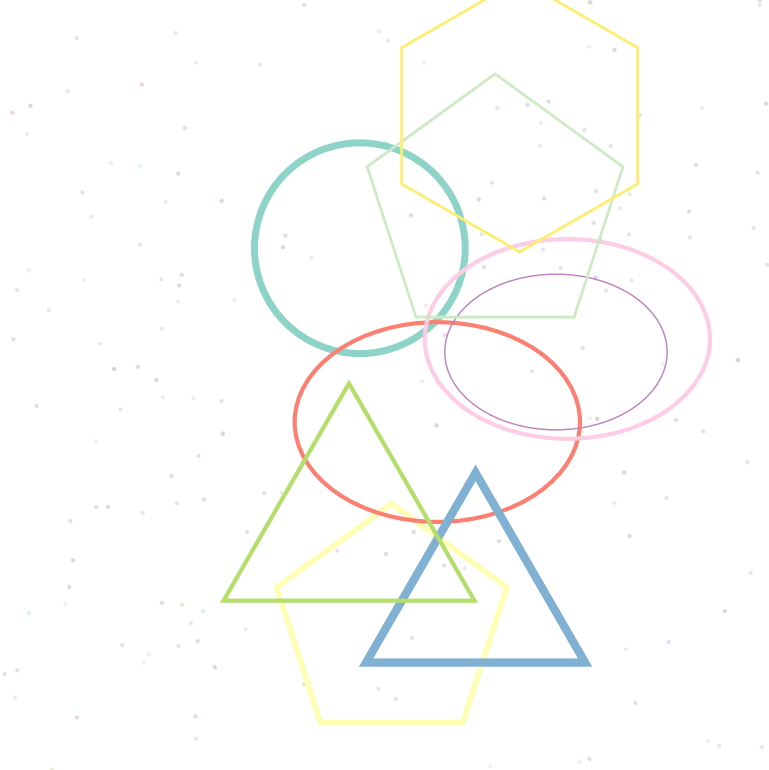[{"shape": "circle", "thickness": 2.5, "radius": 0.68, "center": [0.467, 0.678]}, {"shape": "pentagon", "thickness": 2, "radius": 0.79, "center": [0.509, 0.189]}, {"shape": "oval", "thickness": 1.5, "radius": 0.93, "center": [0.568, 0.452]}, {"shape": "triangle", "thickness": 3, "radius": 0.82, "center": [0.618, 0.222]}, {"shape": "triangle", "thickness": 1.5, "radius": 0.94, "center": [0.453, 0.314]}, {"shape": "oval", "thickness": 1.5, "radius": 0.93, "center": [0.737, 0.56]}, {"shape": "oval", "thickness": 0.5, "radius": 0.72, "center": [0.722, 0.543]}, {"shape": "pentagon", "thickness": 1, "radius": 0.87, "center": [0.643, 0.729]}, {"shape": "hexagon", "thickness": 1, "radius": 0.88, "center": [0.675, 0.85]}]